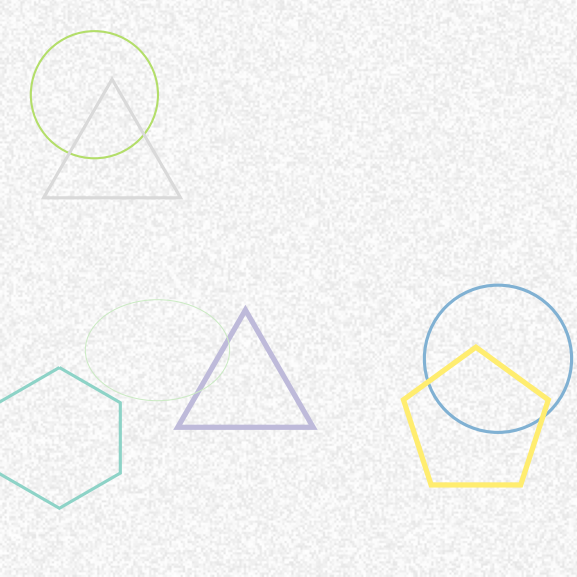[{"shape": "hexagon", "thickness": 1.5, "radius": 0.61, "center": [0.103, 0.241]}, {"shape": "triangle", "thickness": 2.5, "radius": 0.68, "center": [0.425, 0.327]}, {"shape": "circle", "thickness": 1.5, "radius": 0.64, "center": [0.862, 0.378]}, {"shape": "circle", "thickness": 1, "radius": 0.55, "center": [0.163, 0.835]}, {"shape": "triangle", "thickness": 1.5, "radius": 0.68, "center": [0.194, 0.725]}, {"shape": "oval", "thickness": 0.5, "radius": 0.62, "center": [0.273, 0.393]}, {"shape": "pentagon", "thickness": 2.5, "radius": 0.66, "center": [0.824, 0.266]}]